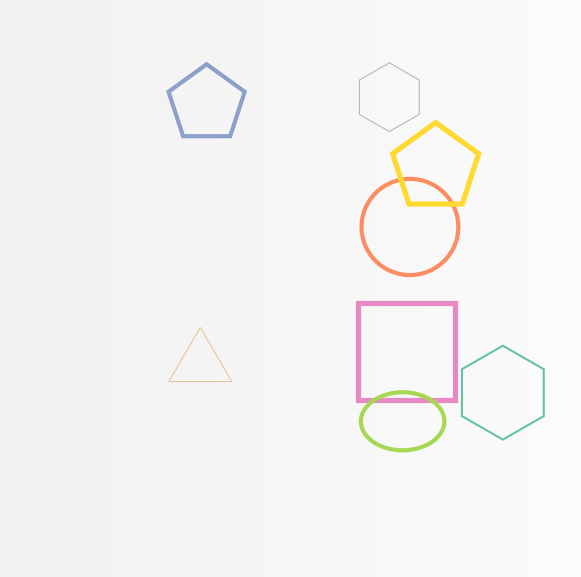[{"shape": "hexagon", "thickness": 1, "radius": 0.41, "center": [0.865, 0.319]}, {"shape": "circle", "thickness": 2, "radius": 0.42, "center": [0.705, 0.606]}, {"shape": "pentagon", "thickness": 2, "radius": 0.34, "center": [0.356, 0.819]}, {"shape": "square", "thickness": 2.5, "radius": 0.42, "center": [0.699, 0.39]}, {"shape": "oval", "thickness": 2, "radius": 0.36, "center": [0.693, 0.27]}, {"shape": "pentagon", "thickness": 2.5, "radius": 0.39, "center": [0.749, 0.709]}, {"shape": "triangle", "thickness": 0.5, "radius": 0.31, "center": [0.345, 0.37]}, {"shape": "hexagon", "thickness": 0.5, "radius": 0.3, "center": [0.67, 0.831]}]